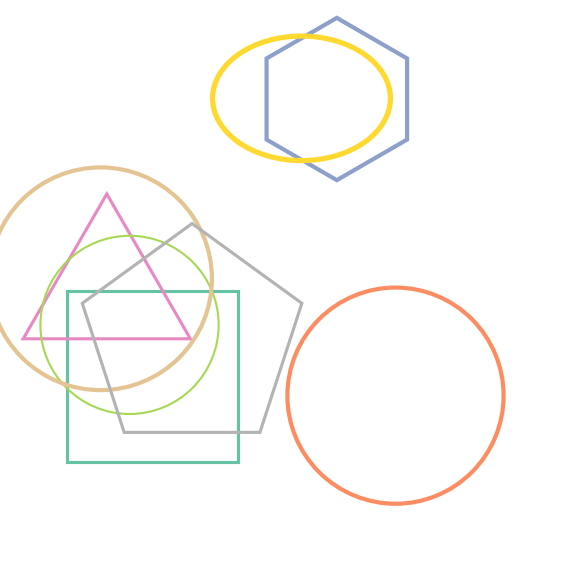[{"shape": "square", "thickness": 1.5, "radius": 0.74, "center": [0.264, 0.347]}, {"shape": "circle", "thickness": 2, "radius": 0.94, "center": [0.685, 0.314]}, {"shape": "hexagon", "thickness": 2, "radius": 0.7, "center": [0.583, 0.828]}, {"shape": "triangle", "thickness": 1.5, "radius": 0.84, "center": [0.185, 0.496]}, {"shape": "circle", "thickness": 1, "radius": 0.77, "center": [0.224, 0.437]}, {"shape": "oval", "thickness": 2.5, "radius": 0.77, "center": [0.522, 0.829]}, {"shape": "circle", "thickness": 2, "radius": 0.96, "center": [0.174, 0.516]}, {"shape": "pentagon", "thickness": 1.5, "radius": 1.0, "center": [0.333, 0.412]}]